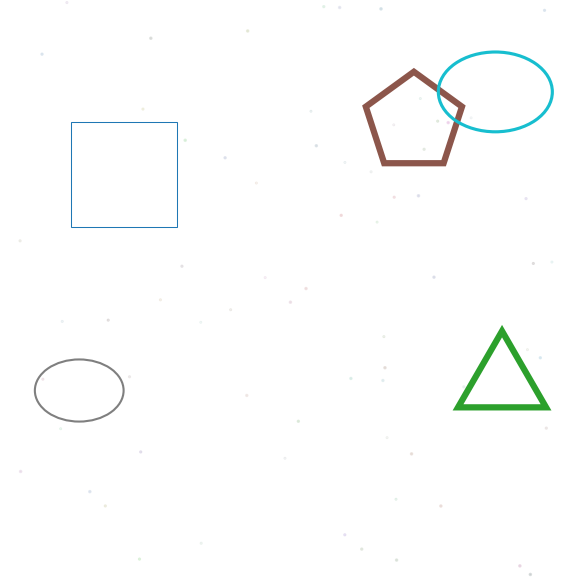[{"shape": "square", "thickness": 0.5, "radius": 0.46, "center": [0.214, 0.697]}, {"shape": "triangle", "thickness": 3, "radius": 0.44, "center": [0.869, 0.338]}, {"shape": "pentagon", "thickness": 3, "radius": 0.44, "center": [0.717, 0.787]}, {"shape": "oval", "thickness": 1, "radius": 0.38, "center": [0.137, 0.323]}, {"shape": "oval", "thickness": 1.5, "radius": 0.49, "center": [0.858, 0.84]}]